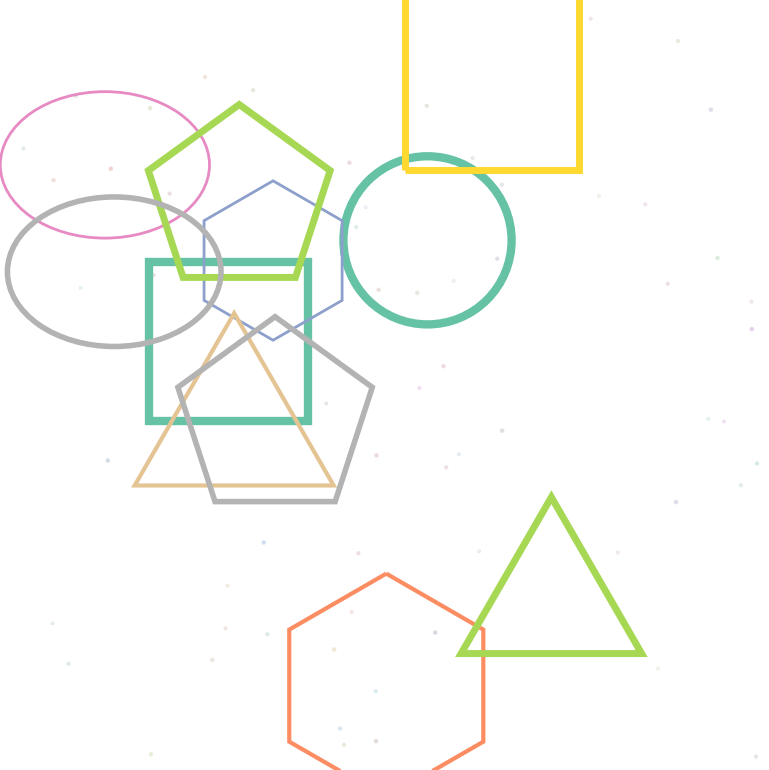[{"shape": "square", "thickness": 3, "radius": 0.52, "center": [0.297, 0.557]}, {"shape": "circle", "thickness": 3, "radius": 0.55, "center": [0.555, 0.688]}, {"shape": "hexagon", "thickness": 1.5, "radius": 0.73, "center": [0.502, 0.11]}, {"shape": "hexagon", "thickness": 1, "radius": 0.52, "center": [0.355, 0.662]}, {"shape": "oval", "thickness": 1, "radius": 0.68, "center": [0.136, 0.786]}, {"shape": "pentagon", "thickness": 2.5, "radius": 0.62, "center": [0.311, 0.74]}, {"shape": "triangle", "thickness": 2.5, "radius": 0.68, "center": [0.716, 0.219]}, {"shape": "square", "thickness": 2.5, "radius": 0.57, "center": [0.639, 0.893]}, {"shape": "triangle", "thickness": 1.5, "radius": 0.75, "center": [0.304, 0.444]}, {"shape": "pentagon", "thickness": 2, "radius": 0.66, "center": [0.357, 0.456]}, {"shape": "oval", "thickness": 2, "radius": 0.69, "center": [0.148, 0.647]}]